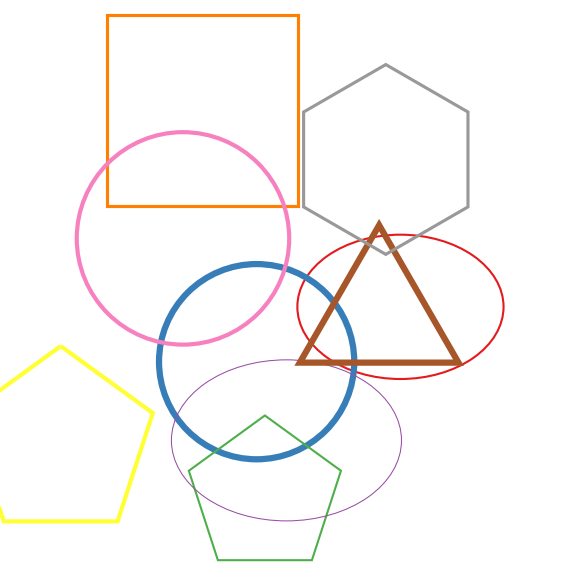[{"shape": "oval", "thickness": 1, "radius": 0.89, "center": [0.693, 0.468]}, {"shape": "circle", "thickness": 3, "radius": 0.85, "center": [0.444, 0.373]}, {"shape": "pentagon", "thickness": 1, "radius": 0.69, "center": [0.459, 0.141]}, {"shape": "oval", "thickness": 0.5, "radius": 1.0, "center": [0.496, 0.237]}, {"shape": "square", "thickness": 1.5, "radius": 0.83, "center": [0.351, 0.808]}, {"shape": "pentagon", "thickness": 2, "radius": 0.84, "center": [0.105, 0.232]}, {"shape": "triangle", "thickness": 3, "radius": 0.79, "center": [0.657, 0.451]}, {"shape": "circle", "thickness": 2, "radius": 0.92, "center": [0.317, 0.586]}, {"shape": "hexagon", "thickness": 1.5, "radius": 0.82, "center": [0.668, 0.723]}]